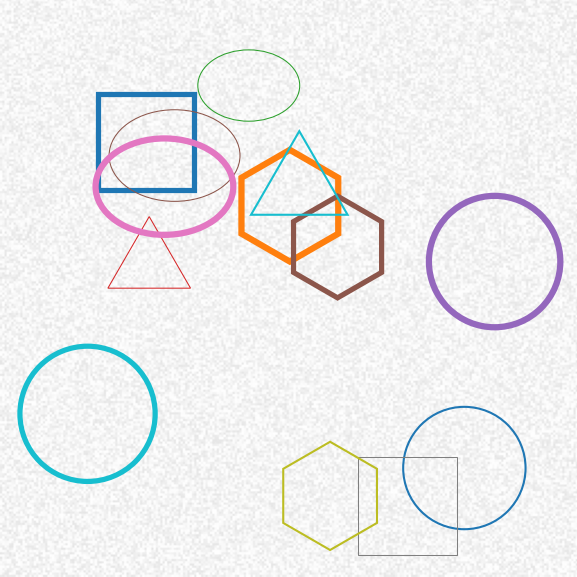[{"shape": "circle", "thickness": 1, "radius": 0.53, "center": [0.804, 0.189]}, {"shape": "square", "thickness": 2.5, "radius": 0.42, "center": [0.252, 0.753]}, {"shape": "hexagon", "thickness": 3, "radius": 0.48, "center": [0.502, 0.643]}, {"shape": "oval", "thickness": 0.5, "radius": 0.44, "center": [0.431, 0.851]}, {"shape": "triangle", "thickness": 0.5, "radius": 0.41, "center": [0.258, 0.541]}, {"shape": "circle", "thickness": 3, "radius": 0.57, "center": [0.856, 0.546]}, {"shape": "oval", "thickness": 0.5, "radius": 0.57, "center": [0.302, 0.73]}, {"shape": "hexagon", "thickness": 2.5, "radius": 0.44, "center": [0.585, 0.571]}, {"shape": "oval", "thickness": 3, "radius": 0.6, "center": [0.285, 0.676]}, {"shape": "square", "thickness": 0.5, "radius": 0.43, "center": [0.706, 0.123]}, {"shape": "hexagon", "thickness": 1, "radius": 0.47, "center": [0.572, 0.14]}, {"shape": "circle", "thickness": 2.5, "radius": 0.59, "center": [0.152, 0.283]}, {"shape": "triangle", "thickness": 1, "radius": 0.48, "center": [0.518, 0.676]}]